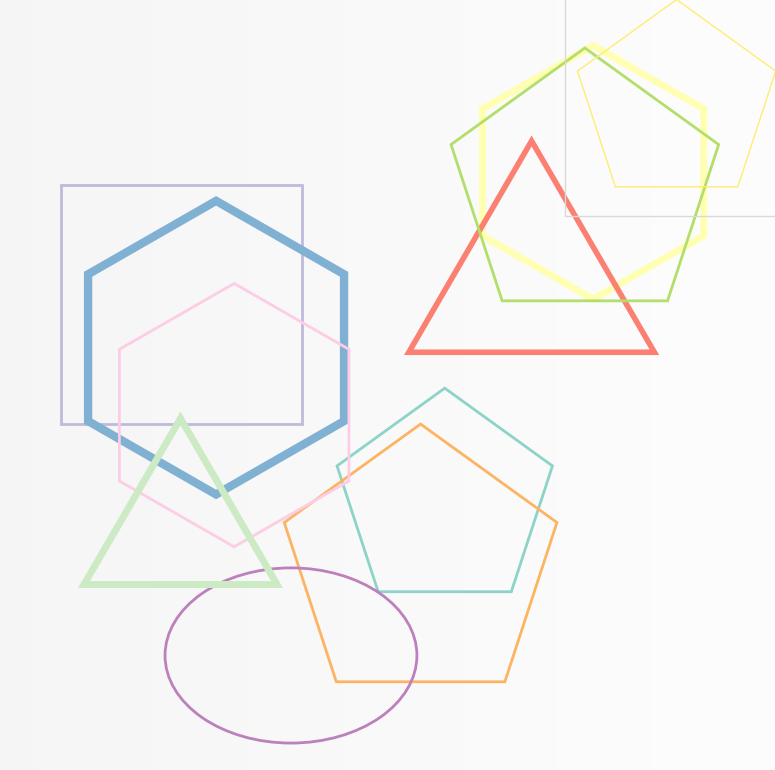[{"shape": "pentagon", "thickness": 1, "radius": 0.73, "center": [0.574, 0.35]}, {"shape": "hexagon", "thickness": 2.5, "radius": 0.82, "center": [0.765, 0.776]}, {"shape": "square", "thickness": 1, "radius": 0.78, "center": [0.234, 0.604]}, {"shape": "triangle", "thickness": 2, "radius": 0.91, "center": [0.686, 0.634]}, {"shape": "hexagon", "thickness": 3, "radius": 0.95, "center": [0.279, 0.548]}, {"shape": "pentagon", "thickness": 1, "radius": 0.93, "center": [0.543, 0.264]}, {"shape": "pentagon", "thickness": 1, "radius": 0.91, "center": [0.755, 0.756]}, {"shape": "hexagon", "thickness": 1, "radius": 0.86, "center": [0.302, 0.461]}, {"shape": "square", "thickness": 0.5, "radius": 0.76, "center": [0.88, 0.871]}, {"shape": "oval", "thickness": 1, "radius": 0.81, "center": [0.375, 0.149]}, {"shape": "triangle", "thickness": 2.5, "radius": 0.72, "center": [0.233, 0.313]}, {"shape": "pentagon", "thickness": 0.5, "radius": 0.67, "center": [0.873, 0.866]}]